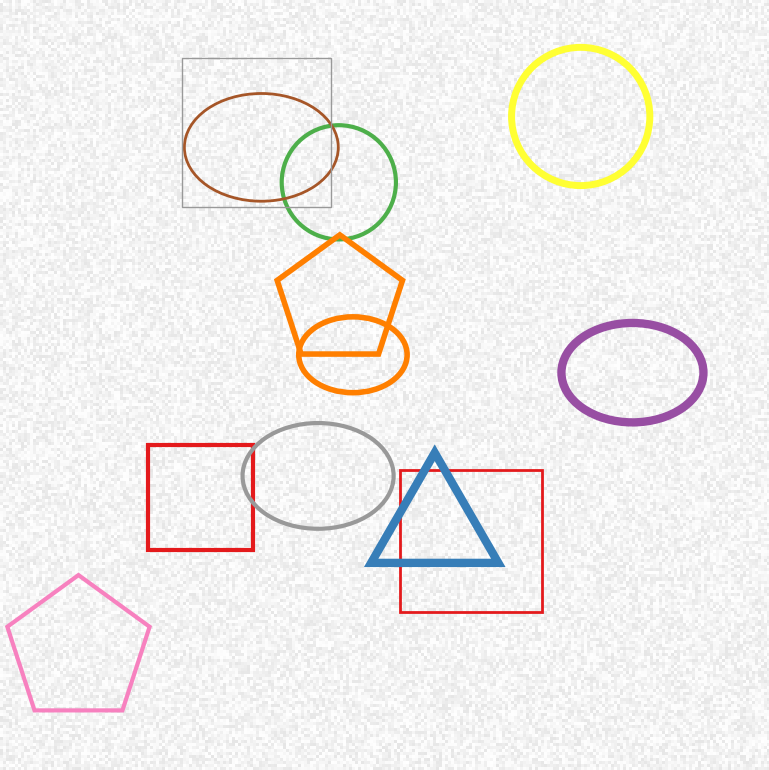[{"shape": "square", "thickness": 1, "radius": 0.46, "center": [0.612, 0.297]}, {"shape": "square", "thickness": 1.5, "radius": 0.34, "center": [0.261, 0.354]}, {"shape": "triangle", "thickness": 3, "radius": 0.48, "center": [0.565, 0.317]}, {"shape": "circle", "thickness": 1.5, "radius": 0.37, "center": [0.44, 0.763]}, {"shape": "oval", "thickness": 3, "radius": 0.46, "center": [0.821, 0.516]}, {"shape": "pentagon", "thickness": 2, "radius": 0.43, "center": [0.441, 0.609]}, {"shape": "oval", "thickness": 2, "radius": 0.35, "center": [0.458, 0.539]}, {"shape": "circle", "thickness": 2.5, "radius": 0.45, "center": [0.754, 0.849]}, {"shape": "oval", "thickness": 1, "radius": 0.5, "center": [0.339, 0.809]}, {"shape": "pentagon", "thickness": 1.5, "radius": 0.49, "center": [0.102, 0.156]}, {"shape": "oval", "thickness": 1.5, "radius": 0.49, "center": [0.413, 0.382]}, {"shape": "square", "thickness": 0.5, "radius": 0.48, "center": [0.333, 0.828]}]